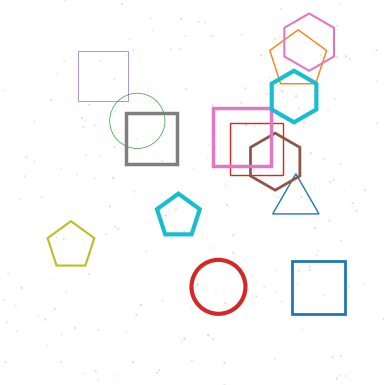[{"shape": "square", "thickness": 2, "radius": 0.34, "center": [0.828, 0.254]}, {"shape": "triangle", "thickness": 1, "radius": 0.35, "center": [0.768, 0.479]}, {"shape": "pentagon", "thickness": 1, "radius": 0.39, "center": [0.774, 0.845]}, {"shape": "circle", "thickness": 0.5, "radius": 0.36, "center": [0.357, 0.686]}, {"shape": "square", "thickness": 1, "radius": 0.34, "center": [0.666, 0.612]}, {"shape": "circle", "thickness": 3, "radius": 0.35, "center": [0.567, 0.255]}, {"shape": "square", "thickness": 0.5, "radius": 0.33, "center": [0.268, 0.801]}, {"shape": "hexagon", "thickness": 2, "radius": 0.37, "center": [0.715, 0.58]}, {"shape": "hexagon", "thickness": 1.5, "radius": 0.37, "center": [0.803, 0.891]}, {"shape": "square", "thickness": 2.5, "radius": 0.38, "center": [0.628, 0.645]}, {"shape": "square", "thickness": 2.5, "radius": 0.33, "center": [0.393, 0.639]}, {"shape": "pentagon", "thickness": 1.5, "radius": 0.32, "center": [0.184, 0.362]}, {"shape": "pentagon", "thickness": 3, "radius": 0.29, "center": [0.463, 0.439]}, {"shape": "hexagon", "thickness": 3, "radius": 0.33, "center": [0.764, 0.749]}]